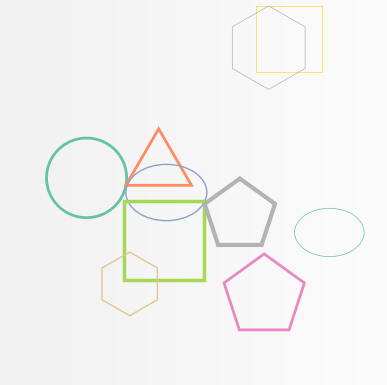[{"shape": "oval", "thickness": 0.5, "radius": 0.45, "center": [0.85, 0.396]}, {"shape": "circle", "thickness": 2, "radius": 0.52, "center": [0.223, 0.538]}, {"shape": "triangle", "thickness": 2, "radius": 0.49, "center": [0.409, 0.568]}, {"shape": "oval", "thickness": 1, "radius": 0.52, "center": [0.429, 0.5]}, {"shape": "pentagon", "thickness": 2, "radius": 0.55, "center": [0.682, 0.231]}, {"shape": "square", "thickness": 2.5, "radius": 0.51, "center": [0.423, 0.375]}, {"shape": "square", "thickness": 0.5, "radius": 0.42, "center": [0.746, 0.899]}, {"shape": "hexagon", "thickness": 1, "radius": 0.41, "center": [0.335, 0.263]}, {"shape": "hexagon", "thickness": 0.5, "radius": 0.54, "center": [0.693, 0.876]}, {"shape": "pentagon", "thickness": 3, "radius": 0.48, "center": [0.619, 0.441]}]